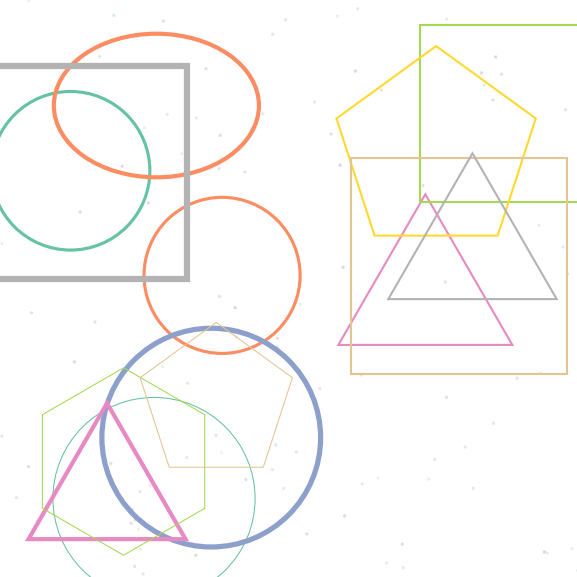[{"shape": "circle", "thickness": 1.5, "radius": 0.69, "center": [0.122, 0.703]}, {"shape": "circle", "thickness": 0.5, "radius": 0.88, "center": [0.267, 0.136]}, {"shape": "circle", "thickness": 1.5, "radius": 0.68, "center": [0.385, 0.522]}, {"shape": "oval", "thickness": 2, "radius": 0.89, "center": [0.271, 0.816]}, {"shape": "circle", "thickness": 2.5, "radius": 0.95, "center": [0.366, 0.241]}, {"shape": "triangle", "thickness": 2, "radius": 0.78, "center": [0.185, 0.144]}, {"shape": "triangle", "thickness": 1, "radius": 0.87, "center": [0.736, 0.489]}, {"shape": "square", "thickness": 1, "radius": 0.77, "center": [0.88, 0.803]}, {"shape": "hexagon", "thickness": 0.5, "radius": 0.81, "center": [0.214, 0.2]}, {"shape": "pentagon", "thickness": 1, "radius": 0.91, "center": [0.755, 0.738]}, {"shape": "pentagon", "thickness": 0.5, "radius": 0.69, "center": [0.374, 0.302]}, {"shape": "square", "thickness": 1, "radius": 0.94, "center": [0.795, 0.539]}, {"shape": "triangle", "thickness": 1, "radius": 0.84, "center": [0.818, 0.565]}, {"shape": "square", "thickness": 3, "radius": 0.92, "center": [0.139, 0.701]}]